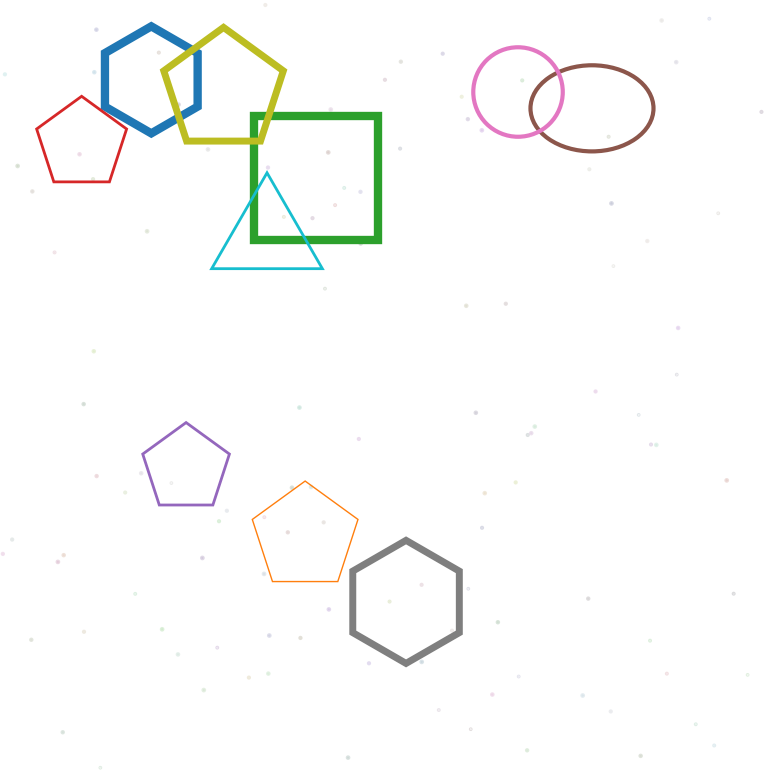[{"shape": "hexagon", "thickness": 3, "radius": 0.35, "center": [0.196, 0.896]}, {"shape": "pentagon", "thickness": 0.5, "radius": 0.36, "center": [0.396, 0.303]}, {"shape": "square", "thickness": 3, "radius": 0.4, "center": [0.41, 0.769]}, {"shape": "pentagon", "thickness": 1, "radius": 0.31, "center": [0.106, 0.814]}, {"shape": "pentagon", "thickness": 1, "radius": 0.3, "center": [0.242, 0.392]}, {"shape": "oval", "thickness": 1.5, "radius": 0.4, "center": [0.769, 0.859]}, {"shape": "circle", "thickness": 1.5, "radius": 0.29, "center": [0.673, 0.881]}, {"shape": "hexagon", "thickness": 2.5, "radius": 0.4, "center": [0.527, 0.218]}, {"shape": "pentagon", "thickness": 2.5, "radius": 0.41, "center": [0.29, 0.883]}, {"shape": "triangle", "thickness": 1, "radius": 0.42, "center": [0.347, 0.693]}]